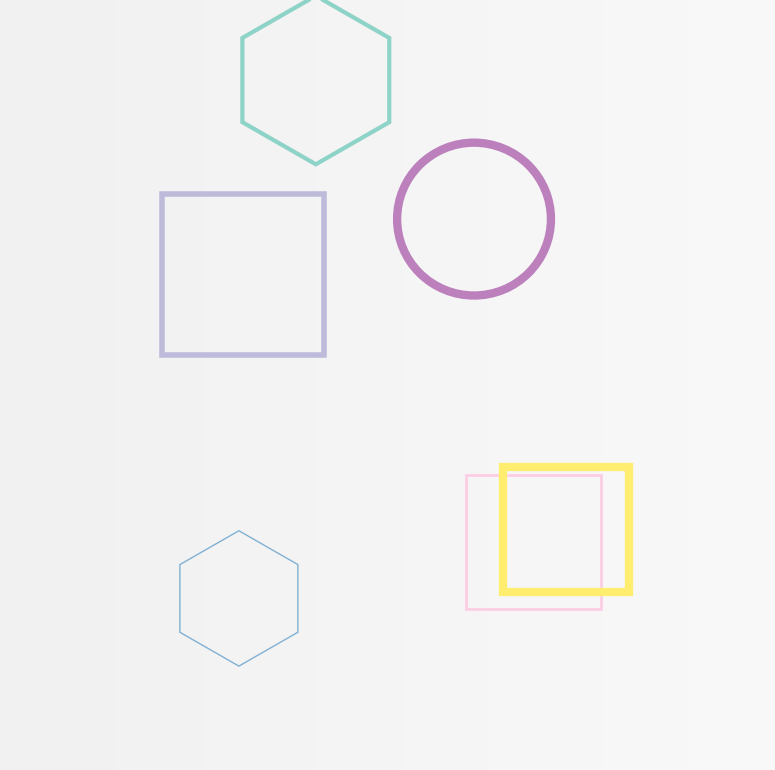[{"shape": "hexagon", "thickness": 1.5, "radius": 0.55, "center": [0.408, 0.896]}, {"shape": "square", "thickness": 2, "radius": 0.52, "center": [0.314, 0.644]}, {"shape": "hexagon", "thickness": 0.5, "radius": 0.44, "center": [0.308, 0.223]}, {"shape": "square", "thickness": 1, "radius": 0.44, "center": [0.688, 0.296]}, {"shape": "circle", "thickness": 3, "radius": 0.5, "center": [0.612, 0.715]}, {"shape": "square", "thickness": 3, "radius": 0.4, "center": [0.73, 0.312]}]